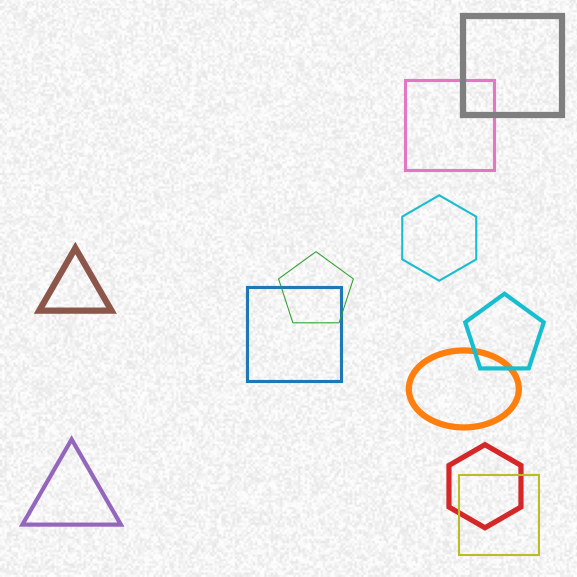[{"shape": "square", "thickness": 1.5, "radius": 0.41, "center": [0.509, 0.421]}, {"shape": "oval", "thickness": 3, "radius": 0.48, "center": [0.803, 0.326]}, {"shape": "pentagon", "thickness": 0.5, "radius": 0.34, "center": [0.547, 0.495]}, {"shape": "hexagon", "thickness": 2.5, "radius": 0.36, "center": [0.84, 0.157]}, {"shape": "triangle", "thickness": 2, "radius": 0.49, "center": [0.124, 0.14]}, {"shape": "triangle", "thickness": 3, "radius": 0.36, "center": [0.13, 0.497]}, {"shape": "square", "thickness": 1.5, "radius": 0.39, "center": [0.778, 0.783]}, {"shape": "square", "thickness": 3, "radius": 0.43, "center": [0.888, 0.886]}, {"shape": "square", "thickness": 1, "radius": 0.35, "center": [0.865, 0.107]}, {"shape": "pentagon", "thickness": 2, "radius": 0.36, "center": [0.874, 0.419]}, {"shape": "hexagon", "thickness": 1, "radius": 0.37, "center": [0.761, 0.587]}]